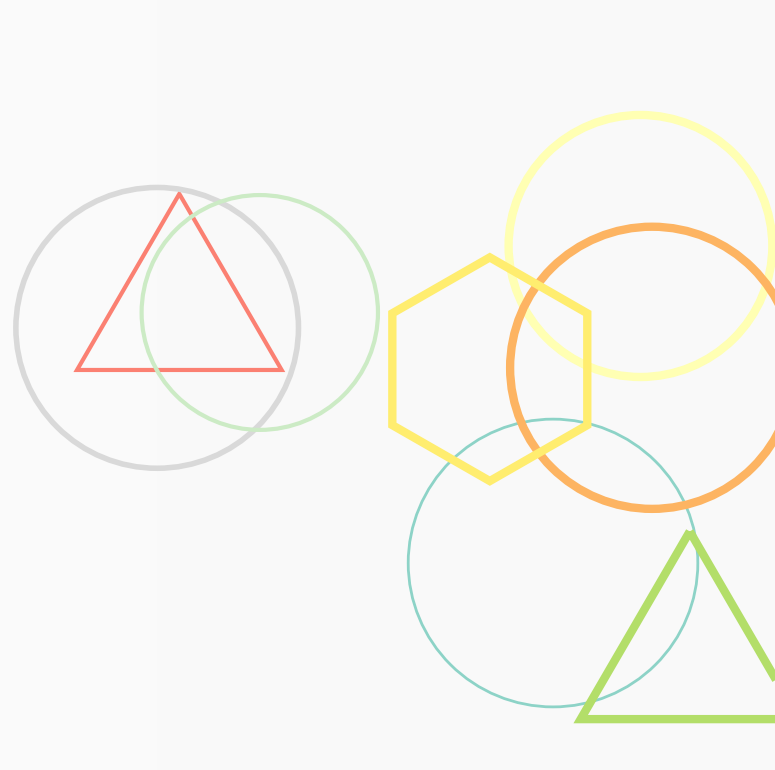[{"shape": "circle", "thickness": 1, "radius": 0.93, "center": [0.714, 0.269]}, {"shape": "circle", "thickness": 3, "radius": 0.85, "center": [0.826, 0.681]}, {"shape": "triangle", "thickness": 1.5, "radius": 0.76, "center": [0.231, 0.596]}, {"shape": "circle", "thickness": 3, "radius": 0.92, "center": [0.841, 0.522]}, {"shape": "triangle", "thickness": 3, "radius": 0.81, "center": [0.89, 0.147]}, {"shape": "circle", "thickness": 2, "radius": 0.91, "center": [0.203, 0.574]}, {"shape": "circle", "thickness": 1.5, "radius": 0.76, "center": [0.335, 0.594]}, {"shape": "hexagon", "thickness": 3, "radius": 0.73, "center": [0.632, 0.52]}]